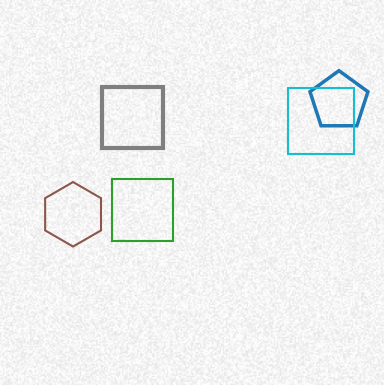[{"shape": "pentagon", "thickness": 2.5, "radius": 0.4, "center": [0.88, 0.737]}, {"shape": "square", "thickness": 1.5, "radius": 0.4, "center": [0.37, 0.455]}, {"shape": "hexagon", "thickness": 1.5, "radius": 0.42, "center": [0.19, 0.443]}, {"shape": "square", "thickness": 3, "radius": 0.39, "center": [0.344, 0.694]}, {"shape": "square", "thickness": 1.5, "radius": 0.43, "center": [0.835, 0.685]}]